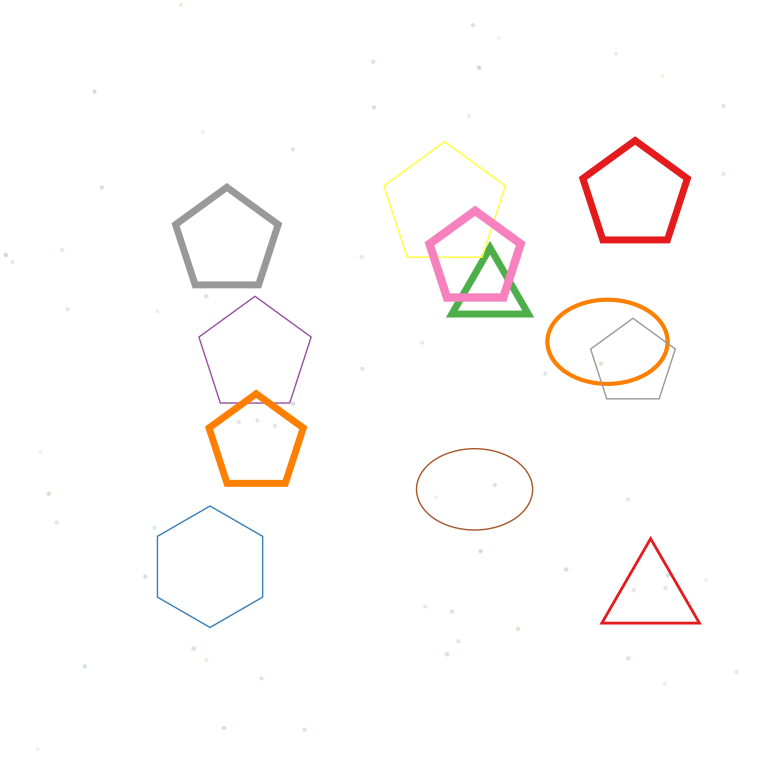[{"shape": "pentagon", "thickness": 2.5, "radius": 0.36, "center": [0.825, 0.746]}, {"shape": "triangle", "thickness": 1, "radius": 0.37, "center": [0.845, 0.227]}, {"shape": "hexagon", "thickness": 0.5, "radius": 0.39, "center": [0.273, 0.264]}, {"shape": "triangle", "thickness": 2.5, "radius": 0.29, "center": [0.636, 0.621]}, {"shape": "pentagon", "thickness": 0.5, "radius": 0.38, "center": [0.331, 0.539]}, {"shape": "pentagon", "thickness": 2.5, "radius": 0.32, "center": [0.333, 0.424]}, {"shape": "oval", "thickness": 1.5, "radius": 0.39, "center": [0.789, 0.556]}, {"shape": "pentagon", "thickness": 0.5, "radius": 0.41, "center": [0.577, 0.733]}, {"shape": "oval", "thickness": 0.5, "radius": 0.38, "center": [0.616, 0.364]}, {"shape": "pentagon", "thickness": 3, "radius": 0.31, "center": [0.617, 0.664]}, {"shape": "pentagon", "thickness": 0.5, "radius": 0.29, "center": [0.822, 0.529]}, {"shape": "pentagon", "thickness": 2.5, "radius": 0.35, "center": [0.295, 0.687]}]